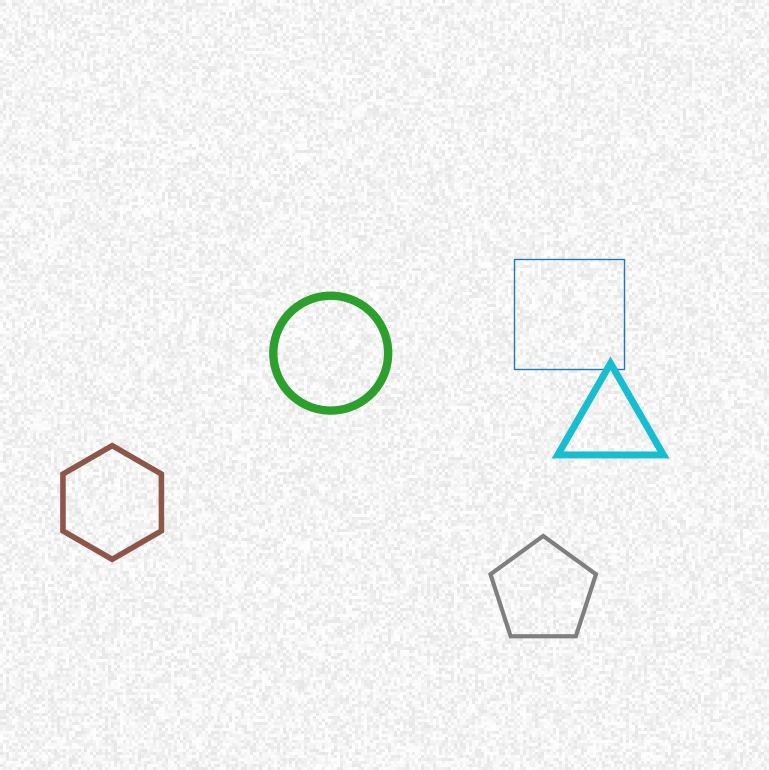[{"shape": "square", "thickness": 0.5, "radius": 0.36, "center": [0.739, 0.592]}, {"shape": "circle", "thickness": 3, "radius": 0.37, "center": [0.43, 0.541]}, {"shape": "hexagon", "thickness": 2, "radius": 0.37, "center": [0.146, 0.347]}, {"shape": "pentagon", "thickness": 1.5, "radius": 0.36, "center": [0.706, 0.232]}, {"shape": "triangle", "thickness": 2.5, "radius": 0.4, "center": [0.793, 0.449]}]